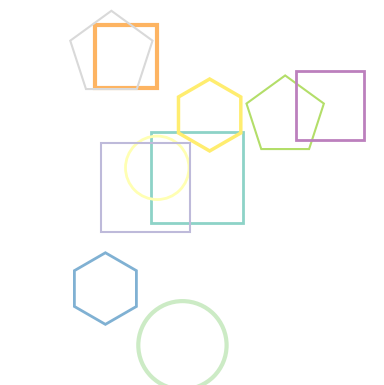[{"shape": "square", "thickness": 2, "radius": 0.6, "center": [0.511, 0.539]}, {"shape": "circle", "thickness": 2, "radius": 0.41, "center": [0.408, 0.564]}, {"shape": "square", "thickness": 1.5, "radius": 0.57, "center": [0.378, 0.513]}, {"shape": "hexagon", "thickness": 2, "radius": 0.46, "center": [0.274, 0.25]}, {"shape": "square", "thickness": 3, "radius": 0.4, "center": [0.327, 0.853]}, {"shape": "pentagon", "thickness": 1.5, "radius": 0.53, "center": [0.741, 0.698]}, {"shape": "pentagon", "thickness": 1.5, "radius": 0.56, "center": [0.289, 0.86]}, {"shape": "square", "thickness": 2, "radius": 0.44, "center": [0.858, 0.726]}, {"shape": "circle", "thickness": 3, "radius": 0.57, "center": [0.474, 0.103]}, {"shape": "hexagon", "thickness": 2.5, "radius": 0.47, "center": [0.545, 0.701]}]